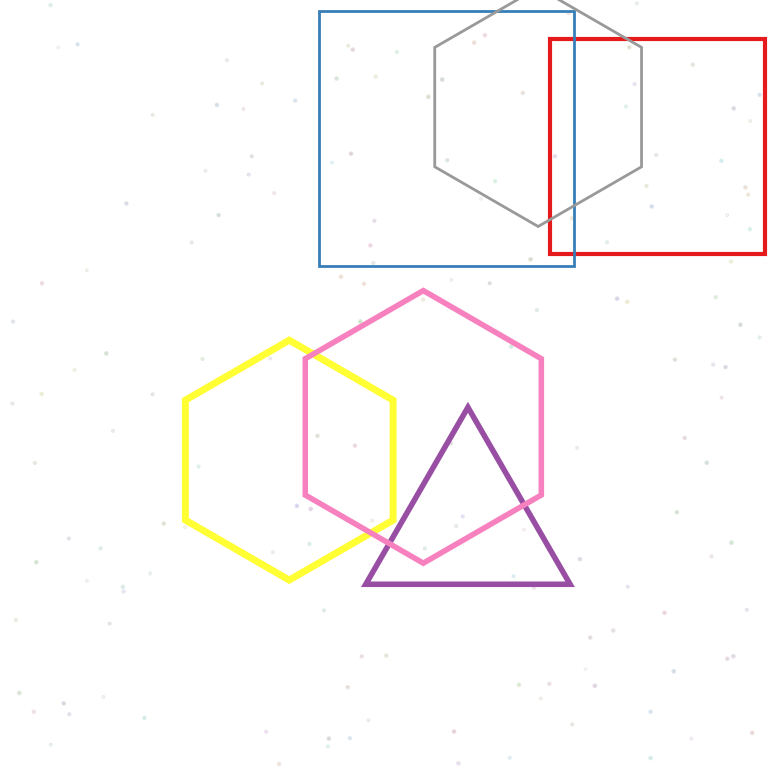[{"shape": "square", "thickness": 1.5, "radius": 0.7, "center": [0.854, 0.81]}, {"shape": "square", "thickness": 1, "radius": 0.83, "center": [0.58, 0.82]}, {"shape": "triangle", "thickness": 2, "radius": 0.77, "center": [0.608, 0.318]}, {"shape": "hexagon", "thickness": 2.5, "radius": 0.78, "center": [0.376, 0.402]}, {"shape": "hexagon", "thickness": 2, "radius": 0.88, "center": [0.55, 0.446]}, {"shape": "hexagon", "thickness": 1, "radius": 0.78, "center": [0.699, 0.861]}]